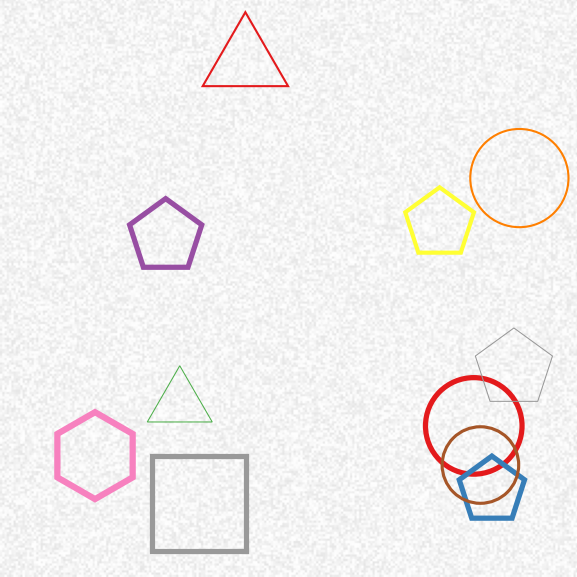[{"shape": "triangle", "thickness": 1, "radius": 0.43, "center": [0.425, 0.893]}, {"shape": "circle", "thickness": 2.5, "radius": 0.42, "center": [0.82, 0.262]}, {"shape": "pentagon", "thickness": 2.5, "radius": 0.3, "center": [0.852, 0.15]}, {"shape": "triangle", "thickness": 0.5, "radius": 0.32, "center": [0.311, 0.301]}, {"shape": "pentagon", "thickness": 2.5, "radius": 0.33, "center": [0.287, 0.589]}, {"shape": "circle", "thickness": 1, "radius": 0.43, "center": [0.899, 0.691]}, {"shape": "pentagon", "thickness": 2, "radius": 0.31, "center": [0.761, 0.612]}, {"shape": "circle", "thickness": 1.5, "radius": 0.33, "center": [0.832, 0.194]}, {"shape": "hexagon", "thickness": 3, "radius": 0.38, "center": [0.165, 0.21]}, {"shape": "square", "thickness": 2.5, "radius": 0.41, "center": [0.345, 0.128]}, {"shape": "pentagon", "thickness": 0.5, "radius": 0.35, "center": [0.89, 0.361]}]